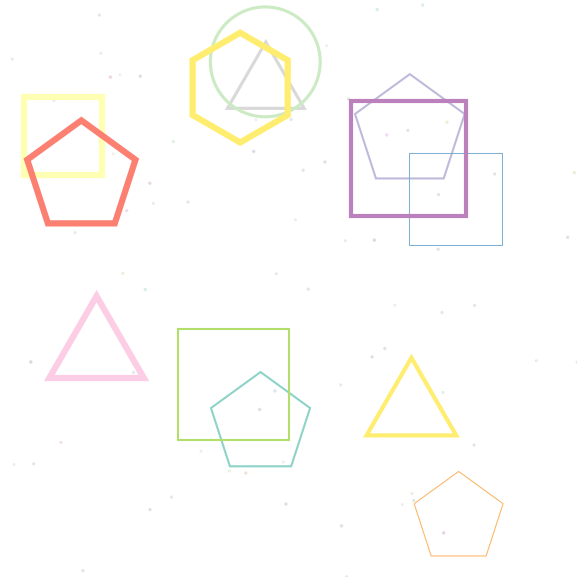[{"shape": "pentagon", "thickness": 1, "radius": 0.45, "center": [0.451, 0.265]}, {"shape": "square", "thickness": 3, "radius": 0.34, "center": [0.109, 0.764]}, {"shape": "pentagon", "thickness": 1, "radius": 0.5, "center": [0.71, 0.771]}, {"shape": "pentagon", "thickness": 3, "radius": 0.49, "center": [0.141, 0.692]}, {"shape": "square", "thickness": 0.5, "radius": 0.4, "center": [0.788, 0.655]}, {"shape": "pentagon", "thickness": 0.5, "radius": 0.4, "center": [0.794, 0.102]}, {"shape": "square", "thickness": 1, "radius": 0.48, "center": [0.405, 0.334]}, {"shape": "triangle", "thickness": 3, "radius": 0.47, "center": [0.167, 0.392]}, {"shape": "triangle", "thickness": 1.5, "radius": 0.38, "center": [0.46, 0.85]}, {"shape": "square", "thickness": 2, "radius": 0.5, "center": [0.707, 0.724]}, {"shape": "circle", "thickness": 1.5, "radius": 0.48, "center": [0.459, 0.892]}, {"shape": "hexagon", "thickness": 3, "radius": 0.48, "center": [0.416, 0.847]}, {"shape": "triangle", "thickness": 2, "radius": 0.45, "center": [0.712, 0.29]}]